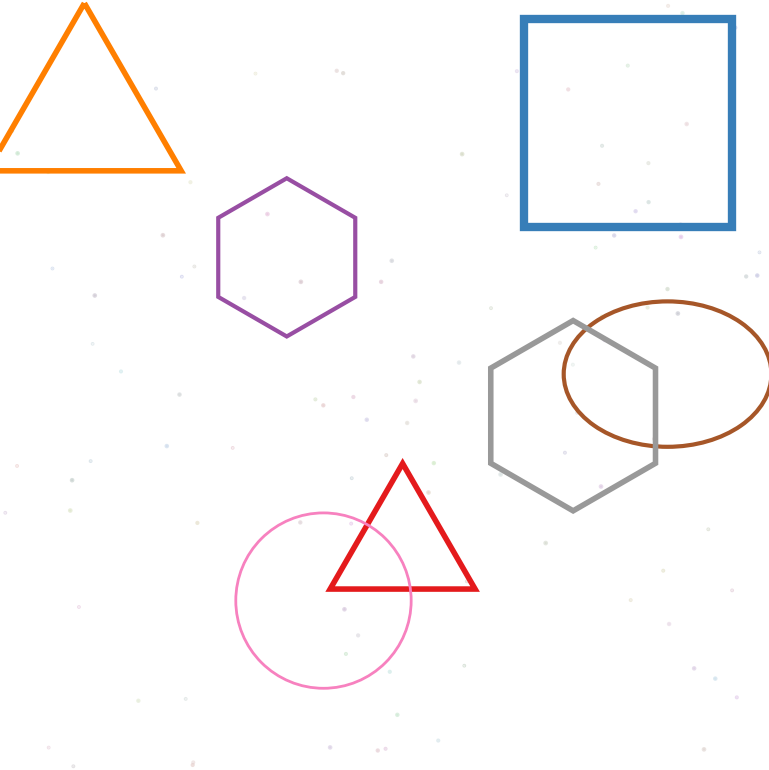[{"shape": "triangle", "thickness": 2, "radius": 0.54, "center": [0.523, 0.289]}, {"shape": "square", "thickness": 3, "radius": 0.68, "center": [0.816, 0.84]}, {"shape": "hexagon", "thickness": 1.5, "radius": 0.51, "center": [0.372, 0.666]}, {"shape": "triangle", "thickness": 2, "radius": 0.73, "center": [0.11, 0.851]}, {"shape": "oval", "thickness": 1.5, "radius": 0.67, "center": [0.867, 0.514]}, {"shape": "circle", "thickness": 1, "radius": 0.57, "center": [0.42, 0.22]}, {"shape": "hexagon", "thickness": 2, "radius": 0.62, "center": [0.744, 0.46]}]